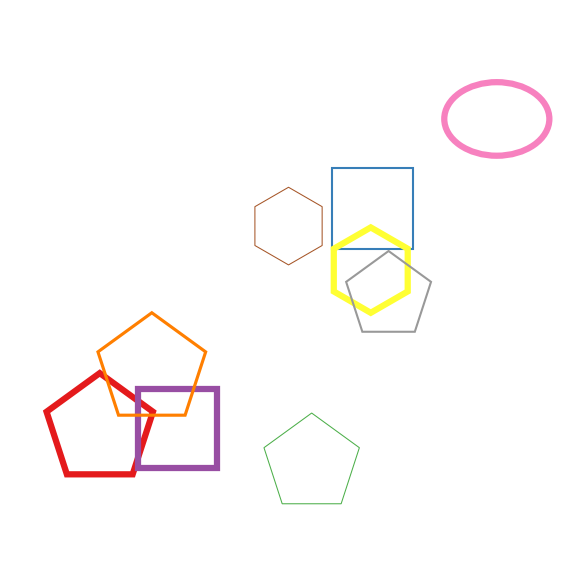[{"shape": "pentagon", "thickness": 3, "radius": 0.48, "center": [0.173, 0.256]}, {"shape": "square", "thickness": 1, "radius": 0.35, "center": [0.645, 0.639]}, {"shape": "pentagon", "thickness": 0.5, "radius": 0.43, "center": [0.54, 0.197]}, {"shape": "square", "thickness": 3, "radius": 0.34, "center": [0.308, 0.257]}, {"shape": "pentagon", "thickness": 1.5, "radius": 0.49, "center": [0.263, 0.36]}, {"shape": "hexagon", "thickness": 3, "radius": 0.37, "center": [0.642, 0.531]}, {"shape": "hexagon", "thickness": 0.5, "radius": 0.34, "center": [0.5, 0.608]}, {"shape": "oval", "thickness": 3, "radius": 0.45, "center": [0.86, 0.793]}, {"shape": "pentagon", "thickness": 1, "radius": 0.39, "center": [0.673, 0.487]}]